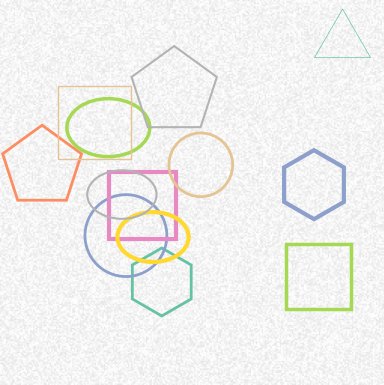[{"shape": "triangle", "thickness": 0.5, "radius": 0.42, "center": [0.89, 0.892]}, {"shape": "hexagon", "thickness": 2, "radius": 0.44, "center": [0.42, 0.268]}, {"shape": "pentagon", "thickness": 2, "radius": 0.54, "center": [0.109, 0.567]}, {"shape": "circle", "thickness": 2, "radius": 0.53, "center": [0.327, 0.388]}, {"shape": "hexagon", "thickness": 3, "radius": 0.45, "center": [0.816, 0.52]}, {"shape": "square", "thickness": 3, "radius": 0.43, "center": [0.37, 0.466]}, {"shape": "oval", "thickness": 2.5, "radius": 0.54, "center": [0.281, 0.668]}, {"shape": "square", "thickness": 2.5, "radius": 0.42, "center": [0.826, 0.282]}, {"shape": "oval", "thickness": 3, "radius": 0.46, "center": [0.397, 0.384]}, {"shape": "square", "thickness": 1, "radius": 0.47, "center": [0.245, 0.682]}, {"shape": "circle", "thickness": 2, "radius": 0.41, "center": [0.522, 0.572]}, {"shape": "oval", "thickness": 1.5, "radius": 0.45, "center": [0.317, 0.495]}, {"shape": "pentagon", "thickness": 1.5, "radius": 0.58, "center": [0.452, 0.764]}]